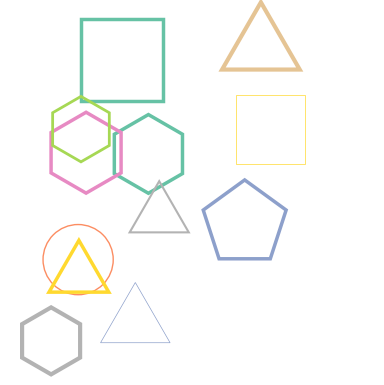[{"shape": "hexagon", "thickness": 2.5, "radius": 0.51, "center": [0.385, 0.6]}, {"shape": "square", "thickness": 2.5, "radius": 0.53, "center": [0.316, 0.844]}, {"shape": "circle", "thickness": 1, "radius": 0.46, "center": [0.203, 0.326]}, {"shape": "triangle", "thickness": 0.5, "radius": 0.52, "center": [0.351, 0.162]}, {"shape": "pentagon", "thickness": 2.5, "radius": 0.57, "center": [0.636, 0.419]}, {"shape": "hexagon", "thickness": 2.5, "radius": 0.52, "center": [0.224, 0.603]}, {"shape": "hexagon", "thickness": 2, "radius": 0.42, "center": [0.21, 0.665]}, {"shape": "square", "thickness": 0.5, "radius": 0.45, "center": [0.702, 0.663]}, {"shape": "triangle", "thickness": 2.5, "radius": 0.45, "center": [0.205, 0.286]}, {"shape": "triangle", "thickness": 3, "radius": 0.58, "center": [0.678, 0.878]}, {"shape": "hexagon", "thickness": 3, "radius": 0.44, "center": [0.133, 0.115]}, {"shape": "triangle", "thickness": 1.5, "radius": 0.44, "center": [0.414, 0.441]}]